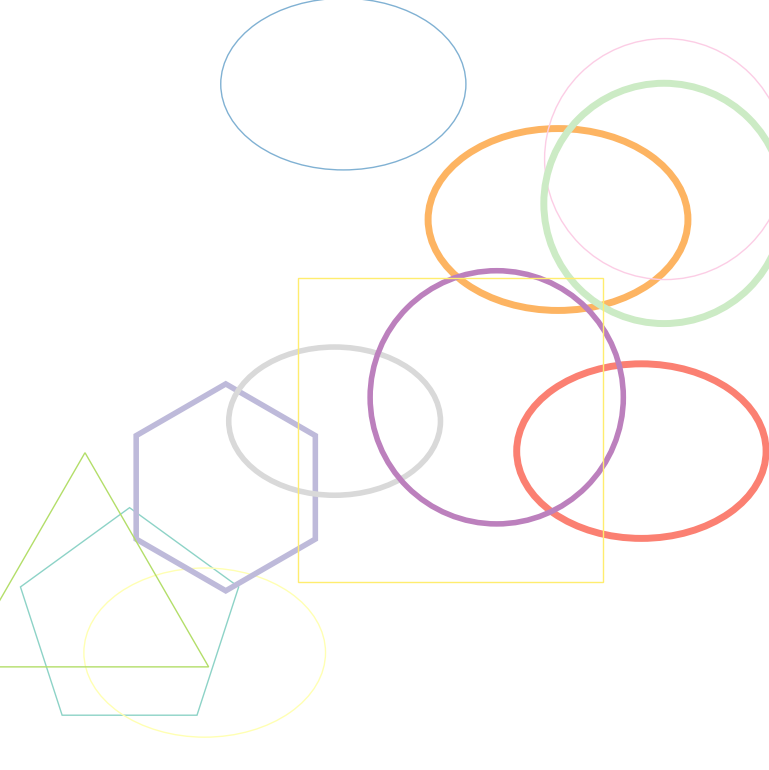[{"shape": "pentagon", "thickness": 0.5, "radius": 0.74, "center": [0.168, 0.192]}, {"shape": "oval", "thickness": 0.5, "radius": 0.78, "center": [0.266, 0.152]}, {"shape": "hexagon", "thickness": 2, "radius": 0.67, "center": [0.293, 0.367]}, {"shape": "oval", "thickness": 2.5, "radius": 0.81, "center": [0.833, 0.414]}, {"shape": "oval", "thickness": 0.5, "radius": 0.8, "center": [0.446, 0.891]}, {"shape": "oval", "thickness": 2.5, "radius": 0.84, "center": [0.725, 0.715]}, {"shape": "triangle", "thickness": 0.5, "radius": 0.93, "center": [0.11, 0.227]}, {"shape": "circle", "thickness": 0.5, "radius": 0.78, "center": [0.864, 0.793]}, {"shape": "oval", "thickness": 2, "radius": 0.69, "center": [0.435, 0.453]}, {"shape": "circle", "thickness": 2, "radius": 0.82, "center": [0.645, 0.484]}, {"shape": "circle", "thickness": 2.5, "radius": 0.78, "center": [0.862, 0.736]}, {"shape": "square", "thickness": 0.5, "radius": 0.99, "center": [0.585, 0.441]}]